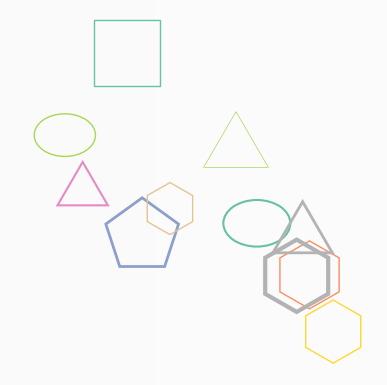[{"shape": "square", "thickness": 1, "radius": 0.43, "center": [0.327, 0.862]}, {"shape": "oval", "thickness": 1.5, "radius": 0.43, "center": [0.663, 0.42]}, {"shape": "hexagon", "thickness": 1, "radius": 0.44, "center": [0.799, 0.286]}, {"shape": "pentagon", "thickness": 2, "radius": 0.49, "center": [0.367, 0.388]}, {"shape": "triangle", "thickness": 1.5, "radius": 0.38, "center": [0.213, 0.504]}, {"shape": "oval", "thickness": 1, "radius": 0.4, "center": [0.167, 0.649]}, {"shape": "triangle", "thickness": 0.5, "radius": 0.48, "center": [0.609, 0.614]}, {"shape": "hexagon", "thickness": 1, "radius": 0.41, "center": [0.86, 0.139]}, {"shape": "hexagon", "thickness": 1, "radius": 0.34, "center": [0.439, 0.458]}, {"shape": "triangle", "thickness": 2, "radius": 0.44, "center": [0.781, 0.388]}, {"shape": "hexagon", "thickness": 3, "radius": 0.47, "center": [0.766, 0.284]}]